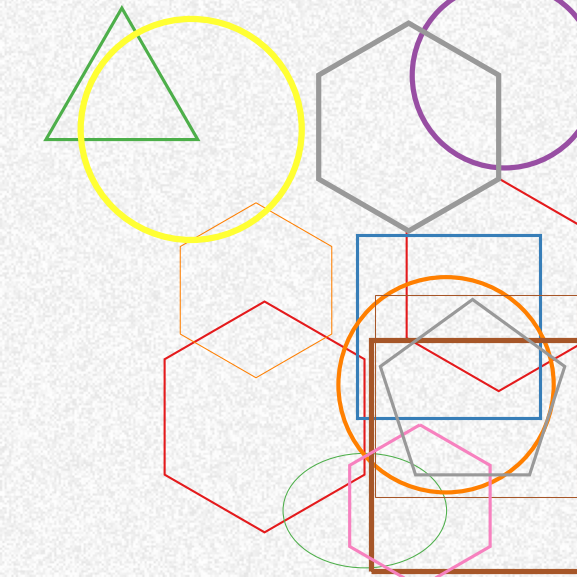[{"shape": "hexagon", "thickness": 1, "radius": 1.0, "center": [0.458, 0.277]}, {"shape": "hexagon", "thickness": 1, "radius": 0.92, "center": [0.864, 0.506]}, {"shape": "square", "thickness": 1.5, "radius": 0.79, "center": [0.776, 0.434]}, {"shape": "triangle", "thickness": 1.5, "radius": 0.76, "center": [0.211, 0.833]}, {"shape": "oval", "thickness": 0.5, "radius": 0.71, "center": [0.632, 0.115]}, {"shape": "circle", "thickness": 2.5, "radius": 0.8, "center": [0.874, 0.869]}, {"shape": "hexagon", "thickness": 0.5, "radius": 0.76, "center": [0.443, 0.496]}, {"shape": "circle", "thickness": 2, "radius": 0.93, "center": [0.772, 0.333]}, {"shape": "circle", "thickness": 3, "radius": 0.96, "center": [0.331, 0.775]}, {"shape": "square", "thickness": 0.5, "radius": 0.87, "center": [0.824, 0.314]}, {"shape": "square", "thickness": 2.5, "radius": 1.0, "center": [0.843, 0.21]}, {"shape": "hexagon", "thickness": 1.5, "radius": 0.7, "center": [0.727, 0.123]}, {"shape": "hexagon", "thickness": 2.5, "radius": 0.9, "center": [0.708, 0.779]}, {"shape": "pentagon", "thickness": 1.5, "radius": 0.84, "center": [0.818, 0.313]}]